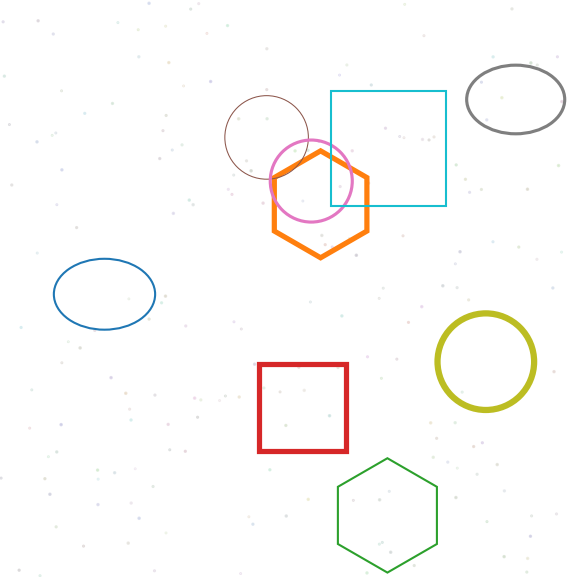[{"shape": "oval", "thickness": 1, "radius": 0.44, "center": [0.181, 0.49]}, {"shape": "hexagon", "thickness": 2.5, "radius": 0.46, "center": [0.555, 0.645]}, {"shape": "hexagon", "thickness": 1, "radius": 0.49, "center": [0.671, 0.107]}, {"shape": "square", "thickness": 2.5, "radius": 0.38, "center": [0.524, 0.294]}, {"shape": "circle", "thickness": 0.5, "radius": 0.36, "center": [0.462, 0.761]}, {"shape": "circle", "thickness": 1.5, "radius": 0.36, "center": [0.539, 0.686]}, {"shape": "oval", "thickness": 1.5, "radius": 0.42, "center": [0.893, 0.827]}, {"shape": "circle", "thickness": 3, "radius": 0.42, "center": [0.841, 0.373]}, {"shape": "square", "thickness": 1, "radius": 0.5, "center": [0.672, 0.742]}]